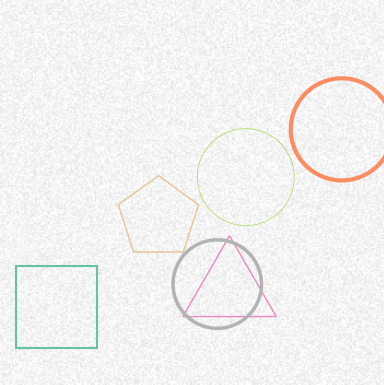[{"shape": "square", "thickness": 1.5, "radius": 0.53, "center": [0.147, 0.202]}, {"shape": "circle", "thickness": 3, "radius": 0.66, "center": [0.888, 0.664]}, {"shape": "triangle", "thickness": 1, "radius": 0.7, "center": [0.596, 0.248]}, {"shape": "circle", "thickness": 0.5, "radius": 0.63, "center": [0.638, 0.54]}, {"shape": "pentagon", "thickness": 1, "radius": 0.55, "center": [0.412, 0.434]}, {"shape": "circle", "thickness": 2.5, "radius": 0.57, "center": [0.564, 0.262]}]